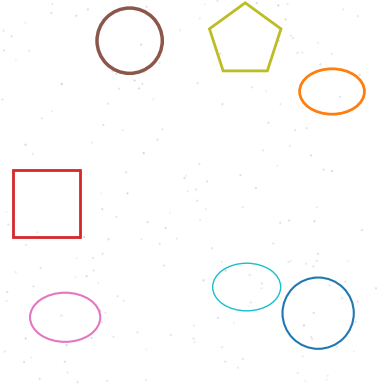[{"shape": "circle", "thickness": 1.5, "radius": 0.46, "center": [0.826, 0.187]}, {"shape": "oval", "thickness": 2, "radius": 0.42, "center": [0.862, 0.762]}, {"shape": "square", "thickness": 2, "radius": 0.44, "center": [0.121, 0.472]}, {"shape": "circle", "thickness": 2.5, "radius": 0.42, "center": [0.337, 0.894]}, {"shape": "oval", "thickness": 1.5, "radius": 0.46, "center": [0.169, 0.176]}, {"shape": "pentagon", "thickness": 2, "radius": 0.49, "center": [0.637, 0.895]}, {"shape": "oval", "thickness": 1, "radius": 0.44, "center": [0.641, 0.254]}]